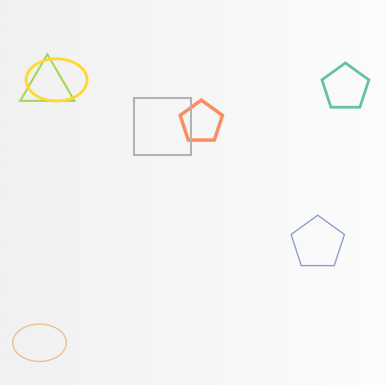[{"shape": "pentagon", "thickness": 2, "radius": 0.32, "center": [0.891, 0.773]}, {"shape": "pentagon", "thickness": 2.5, "radius": 0.29, "center": [0.52, 0.683]}, {"shape": "pentagon", "thickness": 1, "radius": 0.36, "center": [0.82, 0.369]}, {"shape": "triangle", "thickness": 1.5, "radius": 0.4, "center": [0.122, 0.778]}, {"shape": "oval", "thickness": 2, "radius": 0.39, "center": [0.146, 0.792]}, {"shape": "oval", "thickness": 1, "radius": 0.35, "center": [0.102, 0.11]}, {"shape": "square", "thickness": 1.5, "radius": 0.37, "center": [0.419, 0.672]}]